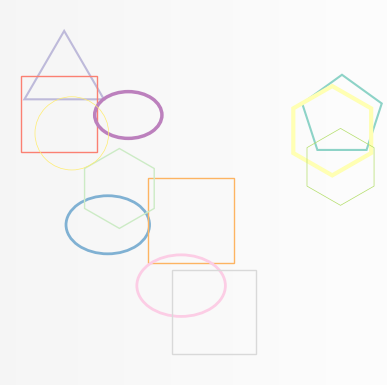[{"shape": "pentagon", "thickness": 1.5, "radius": 0.54, "center": [0.883, 0.698]}, {"shape": "hexagon", "thickness": 3, "radius": 0.58, "center": [0.857, 0.66]}, {"shape": "triangle", "thickness": 1.5, "radius": 0.59, "center": [0.166, 0.801]}, {"shape": "square", "thickness": 1, "radius": 0.49, "center": [0.152, 0.704]}, {"shape": "oval", "thickness": 2, "radius": 0.54, "center": [0.278, 0.416]}, {"shape": "square", "thickness": 1, "radius": 0.55, "center": [0.494, 0.428]}, {"shape": "hexagon", "thickness": 0.5, "radius": 0.5, "center": [0.879, 0.567]}, {"shape": "oval", "thickness": 2, "radius": 0.57, "center": [0.467, 0.258]}, {"shape": "square", "thickness": 1, "radius": 0.55, "center": [0.552, 0.189]}, {"shape": "oval", "thickness": 2.5, "radius": 0.43, "center": [0.331, 0.701]}, {"shape": "hexagon", "thickness": 1, "radius": 0.52, "center": [0.308, 0.51]}, {"shape": "circle", "thickness": 0.5, "radius": 0.48, "center": [0.185, 0.654]}]